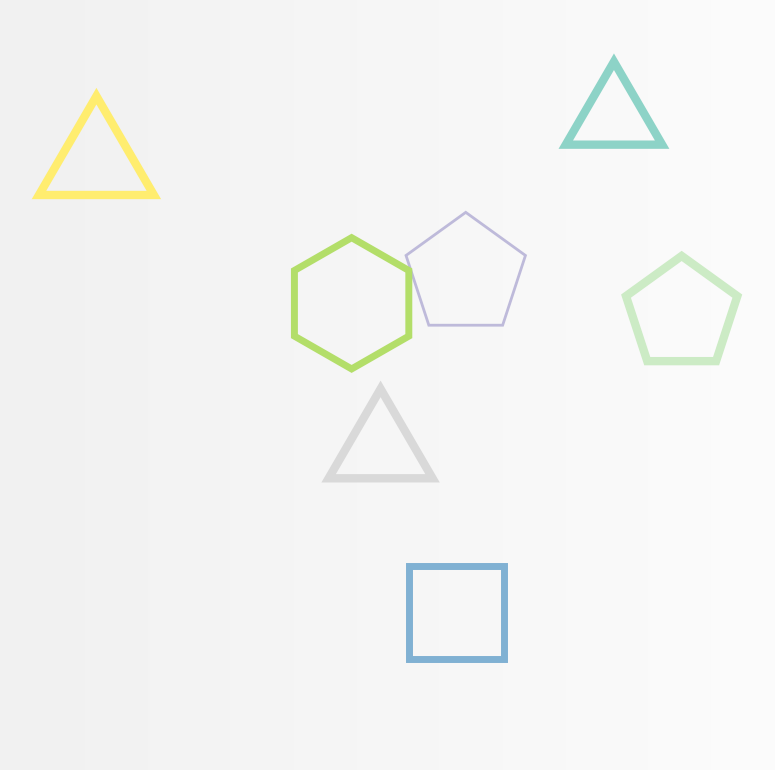[{"shape": "triangle", "thickness": 3, "radius": 0.36, "center": [0.792, 0.848]}, {"shape": "pentagon", "thickness": 1, "radius": 0.41, "center": [0.601, 0.643]}, {"shape": "square", "thickness": 2.5, "radius": 0.3, "center": [0.589, 0.204]}, {"shape": "hexagon", "thickness": 2.5, "radius": 0.43, "center": [0.454, 0.606]}, {"shape": "triangle", "thickness": 3, "radius": 0.39, "center": [0.491, 0.418]}, {"shape": "pentagon", "thickness": 3, "radius": 0.38, "center": [0.88, 0.592]}, {"shape": "triangle", "thickness": 3, "radius": 0.43, "center": [0.124, 0.79]}]